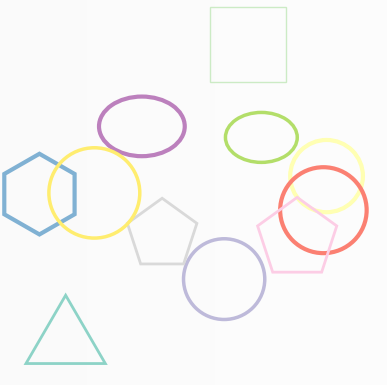[{"shape": "triangle", "thickness": 2, "radius": 0.59, "center": [0.169, 0.115]}, {"shape": "circle", "thickness": 3, "radius": 0.47, "center": [0.843, 0.543]}, {"shape": "circle", "thickness": 2.5, "radius": 0.52, "center": [0.578, 0.275]}, {"shape": "circle", "thickness": 3, "radius": 0.56, "center": [0.835, 0.454]}, {"shape": "hexagon", "thickness": 3, "radius": 0.52, "center": [0.102, 0.496]}, {"shape": "oval", "thickness": 2.5, "radius": 0.46, "center": [0.674, 0.643]}, {"shape": "pentagon", "thickness": 2, "radius": 0.54, "center": [0.767, 0.38]}, {"shape": "pentagon", "thickness": 2, "radius": 0.47, "center": [0.418, 0.391]}, {"shape": "oval", "thickness": 3, "radius": 0.55, "center": [0.366, 0.672]}, {"shape": "square", "thickness": 1, "radius": 0.49, "center": [0.641, 0.886]}, {"shape": "circle", "thickness": 2.5, "radius": 0.59, "center": [0.243, 0.499]}]